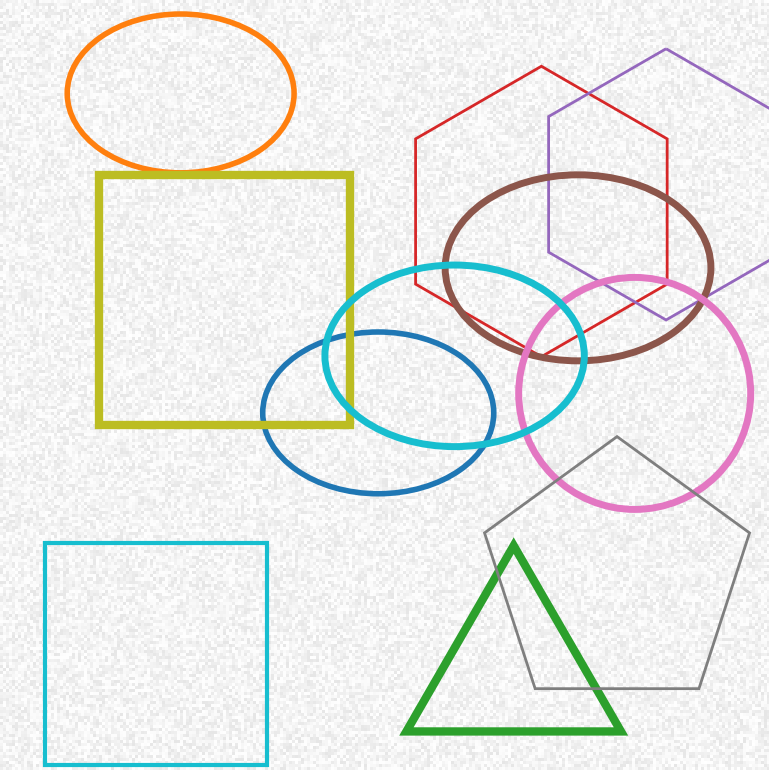[{"shape": "oval", "thickness": 2, "radius": 0.75, "center": [0.491, 0.464]}, {"shape": "oval", "thickness": 2, "radius": 0.74, "center": [0.235, 0.879]}, {"shape": "triangle", "thickness": 3, "radius": 0.8, "center": [0.667, 0.131]}, {"shape": "hexagon", "thickness": 1, "radius": 0.94, "center": [0.703, 0.725]}, {"shape": "hexagon", "thickness": 1, "radius": 0.88, "center": [0.865, 0.761]}, {"shape": "oval", "thickness": 2.5, "radius": 0.86, "center": [0.751, 0.652]}, {"shape": "circle", "thickness": 2.5, "radius": 0.75, "center": [0.824, 0.489]}, {"shape": "pentagon", "thickness": 1, "radius": 0.9, "center": [0.801, 0.252]}, {"shape": "square", "thickness": 3, "radius": 0.81, "center": [0.292, 0.61]}, {"shape": "square", "thickness": 1.5, "radius": 0.72, "center": [0.203, 0.15]}, {"shape": "oval", "thickness": 2.5, "radius": 0.84, "center": [0.59, 0.538]}]